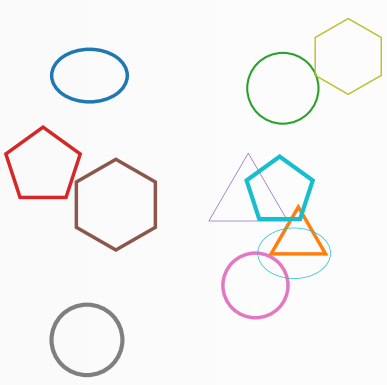[{"shape": "oval", "thickness": 2.5, "radius": 0.49, "center": [0.231, 0.804]}, {"shape": "triangle", "thickness": 2.5, "radius": 0.41, "center": [0.77, 0.381]}, {"shape": "circle", "thickness": 1.5, "radius": 0.46, "center": [0.73, 0.771]}, {"shape": "pentagon", "thickness": 2.5, "radius": 0.5, "center": [0.111, 0.569]}, {"shape": "triangle", "thickness": 0.5, "radius": 0.59, "center": [0.641, 0.485]}, {"shape": "hexagon", "thickness": 2.5, "radius": 0.59, "center": [0.299, 0.468]}, {"shape": "circle", "thickness": 2.5, "radius": 0.42, "center": [0.659, 0.259]}, {"shape": "circle", "thickness": 3, "radius": 0.46, "center": [0.224, 0.117]}, {"shape": "hexagon", "thickness": 1, "radius": 0.49, "center": [0.899, 0.853]}, {"shape": "oval", "thickness": 0.5, "radius": 0.47, "center": [0.759, 0.342]}, {"shape": "pentagon", "thickness": 3, "radius": 0.45, "center": [0.722, 0.504]}]